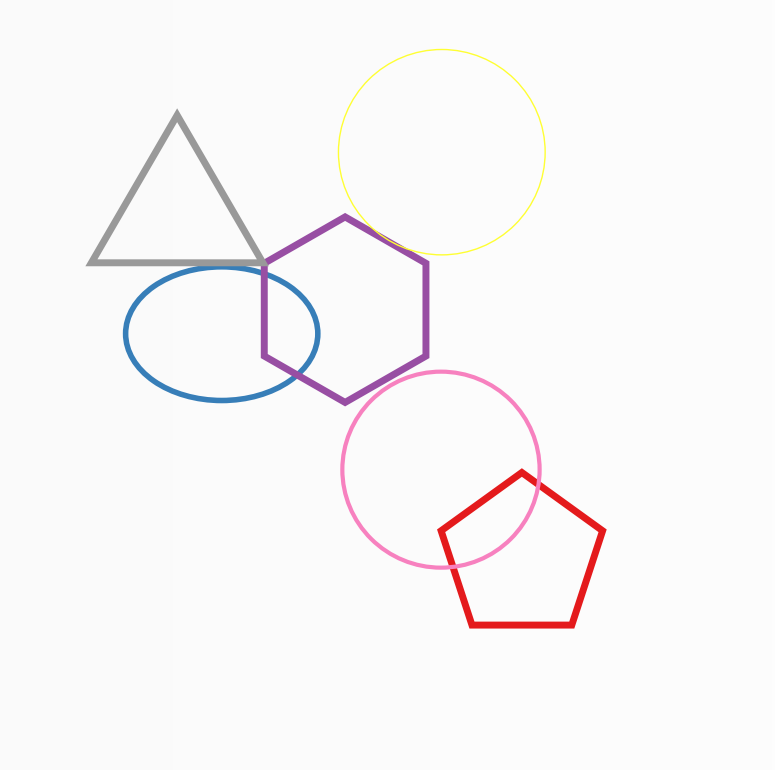[{"shape": "pentagon", "thickness": 2.5, "radius": 0.55, "center": [0.673, 0.277]}, {"shape": "oval", "thickness": 2, "radius": 0.62, "center": [0.286, 0.567]}, {"shape": "hexagon", "thickness": 2.5, "radius": 0.6, "center": [0.445, 0.598]}, {"shape": "circle", "thickness": 0.5, "radius": 0.67, "center": [0.57, 0.802]}, {"shape": "circle", "thickness": 1.5, "radius": 0.64, "center": [0.569, 0.39]}, {"shape": "triangle", "thickness": 2.5, "radius": 0.64, "center": [0.229, 0.723]}]